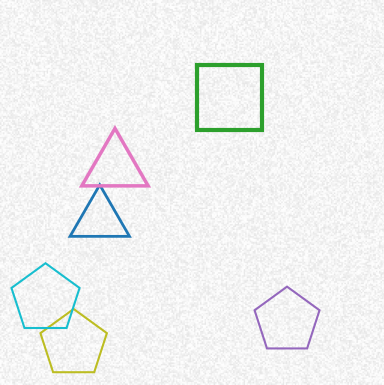[{"shape": "triangle", "thickness": 2, "radius": 0.45, "center": [0.259, 0.431]}, {"shape": "square", "thickness": 3, "radius": 0.42, "center": [0.596, 0.747]}, {"shape": "pentagon", "thickness": 1.5, "radius": 0.44, "center": [0.746, 0.167]}, {"shape": "triangle", "thickness": 2.5, "radius": 0.5, "center": [0.299, 0.567]}, {"shape": "pentagon", "thickness": 1.5, "radius": 0.45, "center": [0.191, 0.107]}, {"shape": "pentagon", "thickness": 1.5, "radius": 0.46, "center": [0.118, 0.223]}]